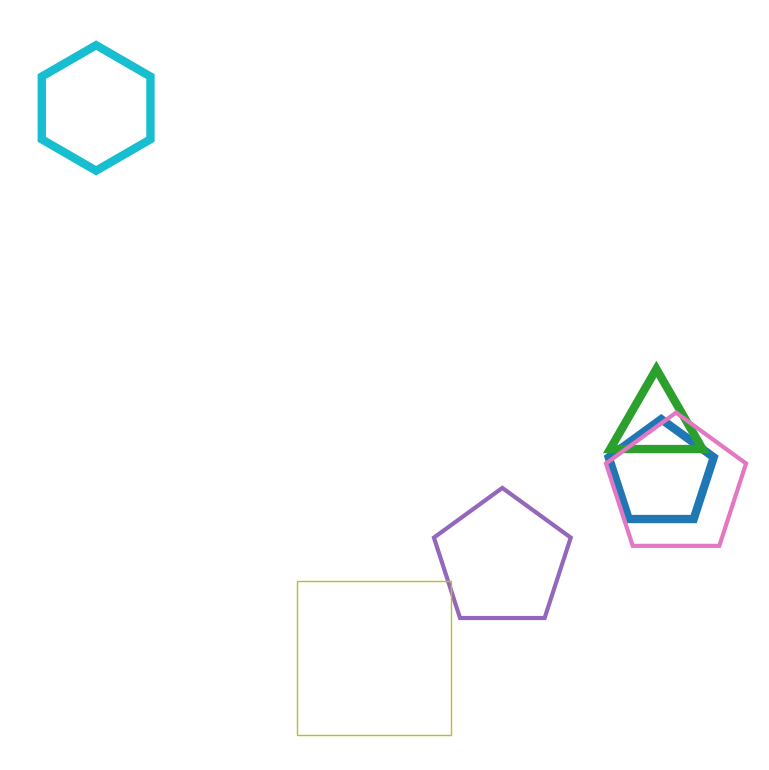[{"shape": "pentagon", "thickness": 3, "radius": 0.36, "center": [0.859, 0.384]}, {"shape": "triangle", "thickness": 3, "radius": 0.35, "center": [0.852, 0.451]}, {"shape": "pentagon", "thickness": 1.5, "radius": 0.47, "center": [0.652, 0.273]}, {"shape": "pentagon", "thickness": 1.5, "radius": 0.48, "center": [0.878, 0.368]}, {"shape": "square", "thickness": 0.5, "radius": 0.5, "center": [0.486, 0.146]}, {"shape": "hexagon", "thickness": 3, "radius": 0.41, "center": [0.125, 0.86]}]